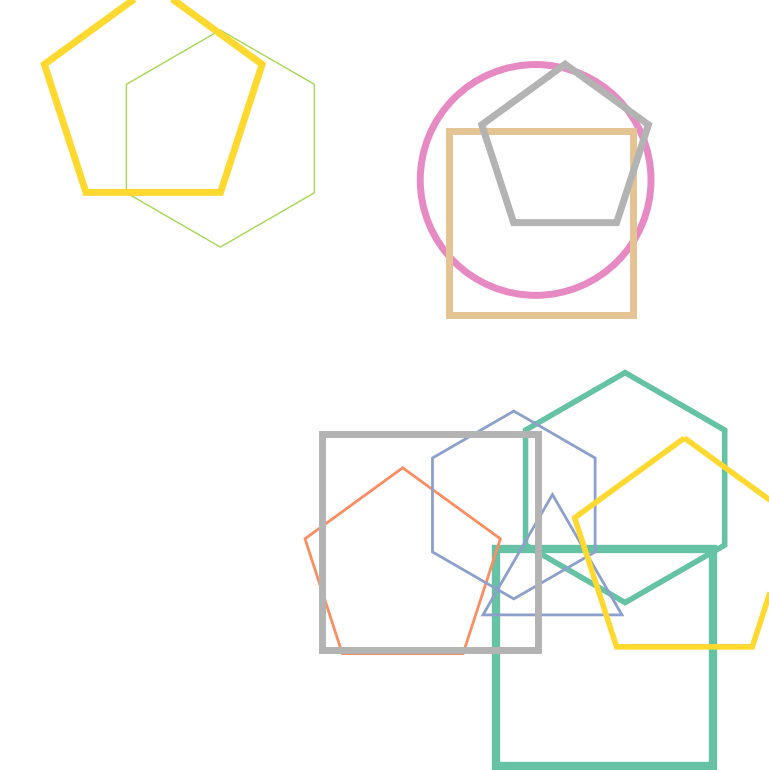[{"shape": "square", "thickness": 3, "radius": 0.71, "center": [0.785, 0.147]}, {"shape": "hexagon", "thickness": 2, "radius": 0.75, "center": [0.812, 0.367]}, {"shape": "pentagon", "thickness": 1, "radius": 0.67, "center": [0.523, 0.259]}, {"shape": "hexagon", "thickness": 1, "radius": 0.61, "center": [0.667, 0.344]}, {"shape": "triangle", "thickness": 1, "radius": 0.52, "center": [0.717, 0.254]}, {"shape": "circle", "thickness": 2.5, "radius": 0.75, "center": [0.696, 0.766]}, {"shape": "hexagon", "thickness": 0.5, "radius": 0.7, "center": [0.286, 0.82]}, {"shape": "pentagon", "thickness": 2.5, "radius": 0.74, "center": [0.199, 0.87]}, {"shape": "pentagon", "thickness": 2, "radius": 0.75, "center": [0.889, 0.281]}, {"shape": "square", "thickness": 2.5, "radius": 0.6, "center": [0.703, 0.71]}, {"shape": "square", "thickness": 2.5, "radius": 0.7, "center": [0.559, 0.296]}, {"shape": "pentagon", "thickness": 2.5, "radius": 0.57, "center": [0.734, 0.803]}]